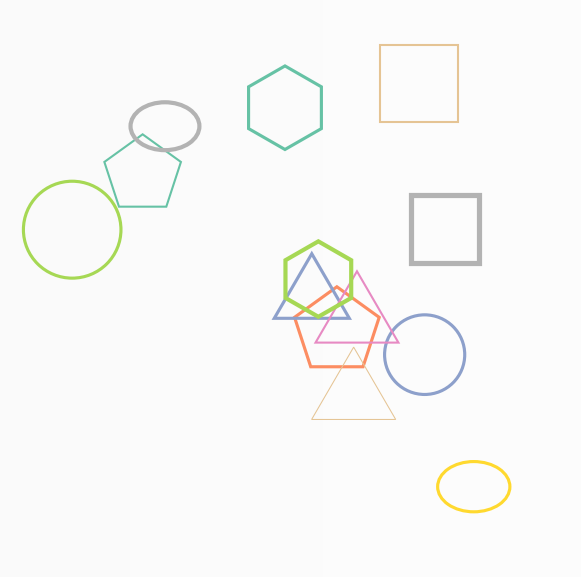[{"shape": "hexagon", "thickness": 1.5, "radius": 0.36, "center": [0.49, 0.813]}, {"shape": "pentagon", "thickness": 1, "radius": 0.35, "center": [0.245, 0.697]}, {"shape": "pentagon", "thickness": 1.5, "radius": 0.38, "center": [0.58, 0.426]}, {"shape": "triangle", "thickness": 1.5, "radius": 0.37, "center": [0.536, 0.485]}, {"shape": "circle", "thickness": 1.5, "radius": 0.34, "center": [0.731, 0.385]}, {"shape": "triangle", "thickness": 1, "radius": 0.41, "center": [0.614, 0.447]}, {"shape": "hexagon", "thickness": 2, "radius": 0.33, "center": [0.548, 0.516]}, {"shape": "circle", "thickness": 1.5, "radius": 0.42, "center": [0.124, 0.601]}, {"shape": "oval", "thickness": 1.5, "radius": 0.31, "center": [0.815, 0.156]}, {"shape": "square", "thickness": 1, "radius": 0.34, "center": [0.721, 0.855]}, {"shape": "triangle", "thickness": 0.5, "radius": 0.42, "center": [0.608, 0.315]}, {"shape": "square", "thickness": 2.5, "radius": 0.29, "center": [0.766, 0.603]}, {"shape": "oval", "thickness": 2, "radius": 0.3, "center": [0.284, 0.781]}]